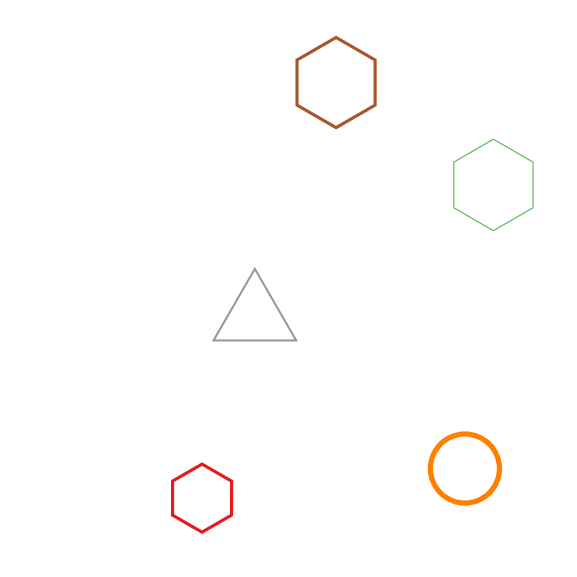[{"shape": "hexagon", "thickness": 1.5, "radius": 0.29, "center": [0.35, 0.137]}, {"shape": "hexagon", "thickness": 0.5, "radius": 0.4, "center": [0.854, 0.679]}, {"shape": "circle", "thickness": 2.5, "radius": 0.3, "center": [0.805, 0.188]}, {"shape": "hexagon", "thickness": 1.5, "radius": 0.39, "center": [0.582, 0.856]}, {"shape": "triangle", "thickness": 1, "radius": 0.41, "center": [0.441, 0.451]}]